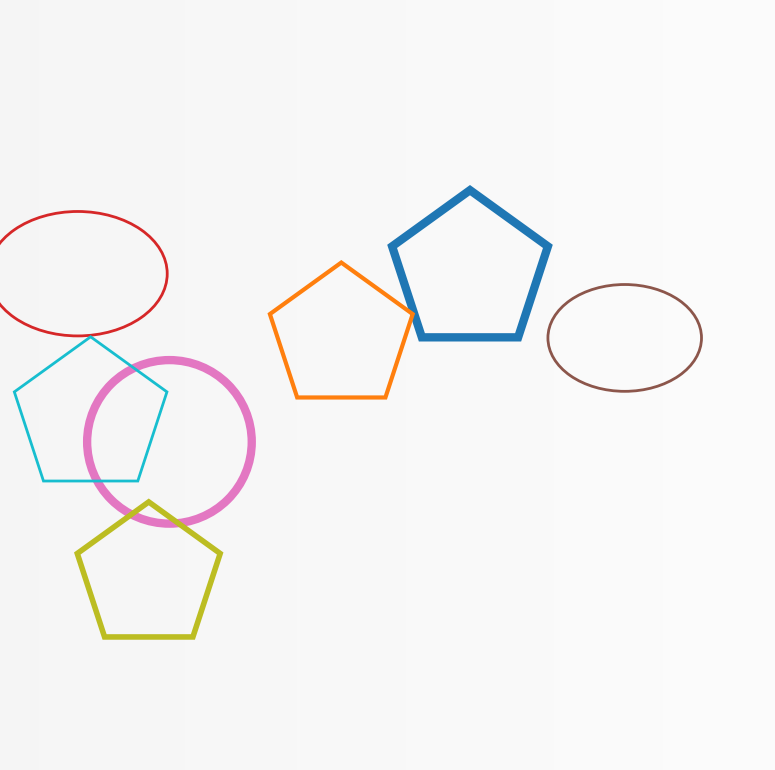[{"shape": "pentagon", "thickness": 3, "radius": 0.53, "center": [0.606, 0.647]}, {"shape": "pentagon", "thickness": 1.5, "radius": 0.48, "center": [0.44, 0.562]}, {"shape": "oval", "thickness": 1, "radius": 0.58, "center": [0.1, 0.645]}, {"shape": "oval", "thickness": 1, "radius": 0.5, "center": [0.806, 0.561]}, {"shape": "circle", "thickness": 3, "radius": 0.53, "center": [0.219, 0.426]}, {"shape": "pentagon", "thickness": 2, "radius": 0.48, "center": [0.192, 0.251]}, {"shape": "pentagon", "thickness": 1, "radius": 0.52, "center": [0.117, 0.459]}]